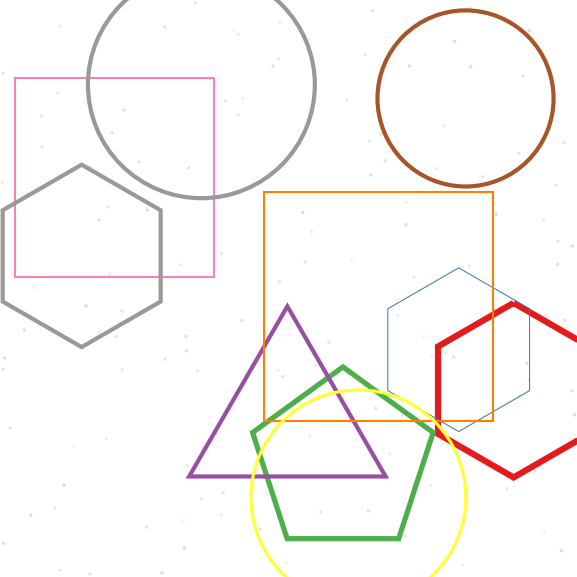[{"shape": "hexagon", "thickness": 3, "radius": 0.76, "center": [0.889, 0.324]}, {"shape": "hexagon", "thickness": 0.5, "radius": 0.71, "center": [0.794, 0.394]}, {"shape": "pentagon", "thickness": 2.5, "radius": 0.82, "center": [0.594, 0.199]}, {"shape": "triangle", "thickness": 2, "radius": 0.98, "center": [0.498, 0.272]}, {"shape": "square", "thickness": 1, "radius": 0.99, "center": [0.655, 0.468]}, {"shape": "circle", "thickness": 1.5, "radius": 0.93, "center": [0.621, 0.138]}, {"shape": "circle", "thickness": 2, "radius": 0.76, "center": [0.806, 0.829]}, {"shape": "square", "thickness": 1, "radius": 0.86, "center": [0.199, 0.692]}, {"shape": "circle", "thickness": 2, "radius": 0.98, "center": [0.349, 0.852]}, {"shape": "hexagon", "thickness": 2, "radius": 0.79, "center": [0.141, 0.556]}]